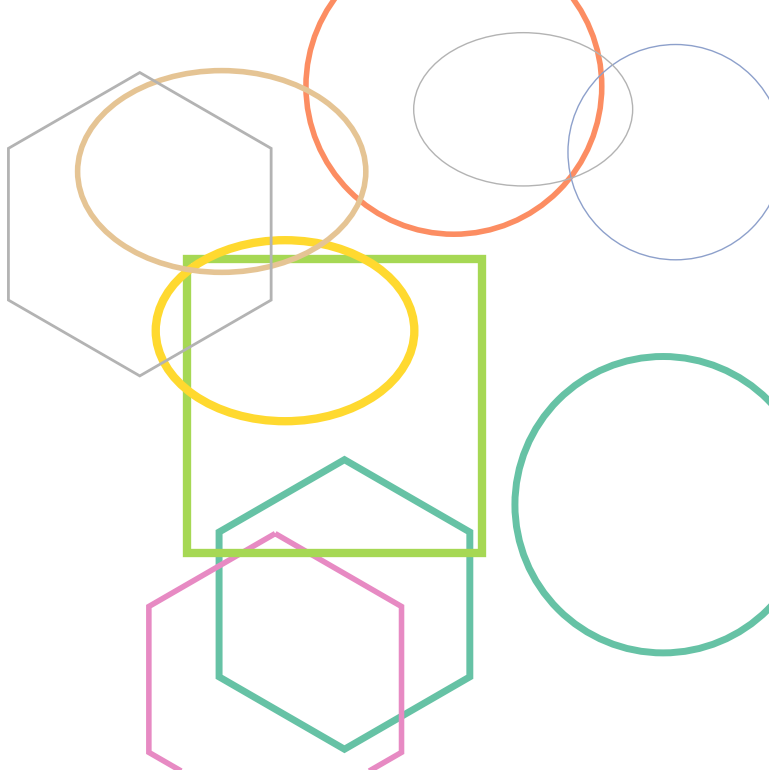[{"shape": "circle", "thickness": 2.5, "radius": 0.96, "center": [0.861, 0.345]}, {"shape": "hexagon", "thickness": 2.5, "radius": 0.94, "center": [0.447, 0.215]}, {"shape": "circle", "thickness": 2, "radius": 0.96, "center": [0.589, 0.888]}, {"shape": "circle", "thickness": 0.5, "radius": 0.7, "center": [0.877, 0.802]}, {"shape": "hexagon", "thickness": 2, "radius": 0.95, "center": [0.357, 0.118]}, {"shape": "square", "thickness": 3, "radius": 0.96, "center": [0.435, 0.473]}, {"shape": "oval", "thickness": 3, "radius": 0.84, "center": [0.37, 0.571]}, {"shape": "oval", "thickness": 2, "radius": 0.94, "center": [0.288, 0.777]}, {"shape": "hexagon", "thickness": 1, "radius": 0.98, "center": [0.182, 0.709]}, {"shape": "oval", "thickness": 0.5, "radius": 0.71, "center": [0.679, 0.858]}]